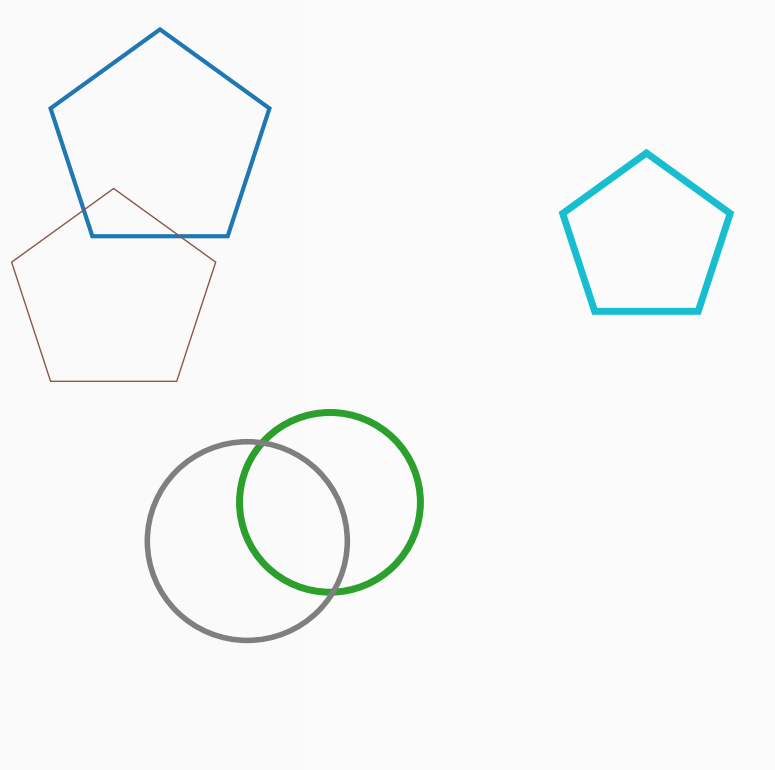[{"shape": "pentagon", "thickness": 1.5, "radius": 0.74, "center": [0.206, 0.813]}, {"shape": "circle", "thickness": 2.5, "radius": 0.58, "center": [0.426, 0.348]}, {"shape": "pentagon", "thickness": 0.5, "radius": 0.69, "center": [0.147, 0.617]}, {"shape": "circle", "thickness": 2, "radius": 0.65, "center": [0.319, 0.297]}, {"shape": "pentagon", "thickness": 2.5, "radius": 0.57, "center": [0.834, 0.688]}]